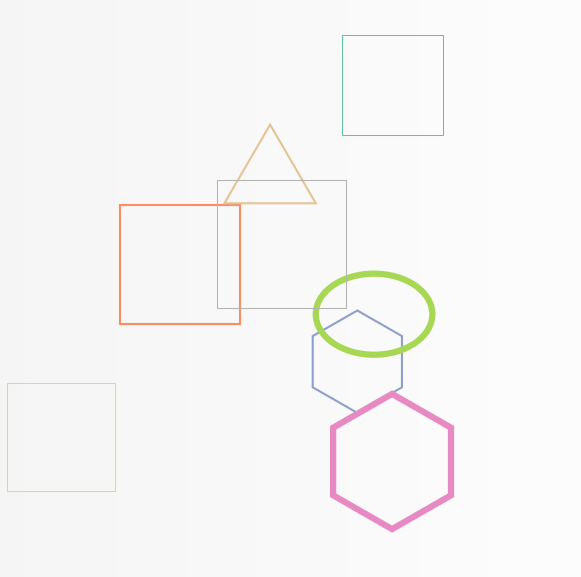[{"shape": "square", "thickness": 0.5, "radius": 0.43, "center": [0.675, 0.852]}, {"shape": "square", "thickness": 1, "radius": 0.51, "center": [0.31, 0.542]}, {"shape": "hexagon", "thickness": 1, "radius": 0.44, "center": [0.615, 0.373]}, {"shape": "hexagon", "thickness": 3, "radius": 0.59, "center": [0.675, 0.2]}, {"shape": "oval", "thickness": 3, "radius": 0.5, "center": [0.644, 0.455]}, {"shape": "square", "thickness": 0.5, "radius": 0.46, "center": [0.104, 0.243]}, {"shape": "triangle", "thickness": 1, "radius": 0.45, "center": [0.465, 0.693]}, {"shape": "square", "thickness": 0.5, "radius": 0.56, "center": [0.484, 0.577]}]